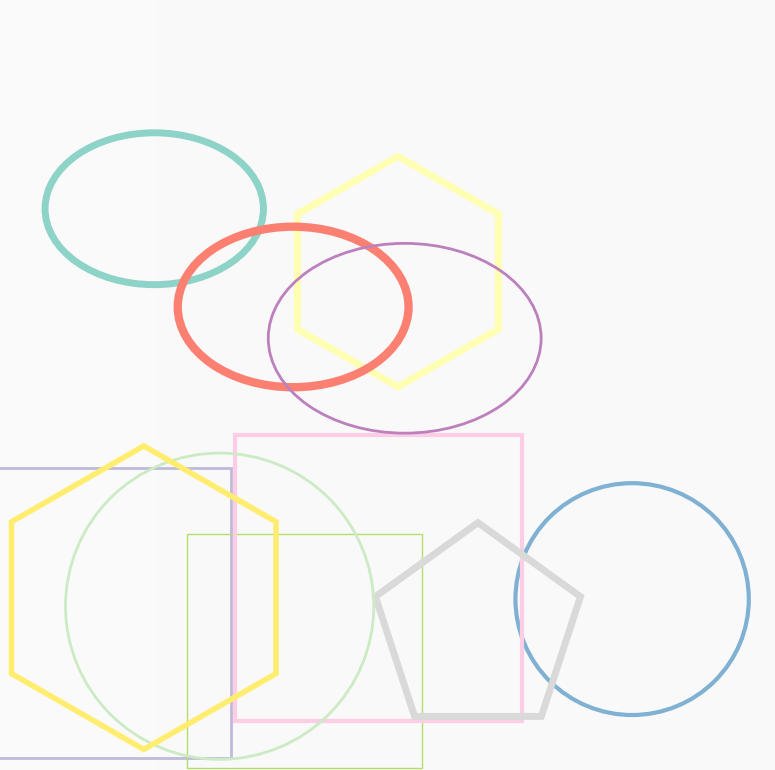[{"shape": "oval", "thickness": 2.5, "radius": 0.7, "center": [0.199, 0.729]}, {"shape": "hexagon", "thickness": 2.5, "radius": 0.75, "center": [0.513, 0.647]}, {"shape": "square", "thickness": 1, "radius": 0.94, "center": [0.11, 0.204]}, {"shape": "oval", "thickness": 3, "radius": 0.74, "center": [0.378, 0.601]}, {"shape": "circle", "thickness": 1.5, "radius": 0.75, "center": [0.816, 0.222]}, {"shape": "square", "thickness": 0.5, "radius": 0.76, "center": [0.393, 0.155]}, {"shape": "square", "thickness": 1.5, "radius": 0.93, "center": [0.488, 0.249]}, {"shape": "pentagon", "thickness": 2.5, "radius": 0.7, "center": [0.617, 0.182]}, {"shape": "oval", "thickness": 1, "radius": 0.88, "center": [0.522, 0.561]}, {"shape": "circle", "thickness": 1, "radius": 0.99, "center": [0.283, 0.213]}, {"shape": "hexagon", "thickness": 2, "radius": 0.99, "center": [0.186, 0.224]}]